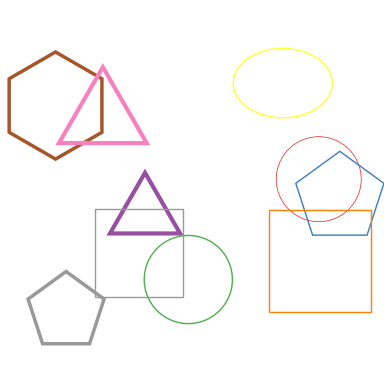[{"shape": "circle", "thickness": 0.5, "radius": 0.55, "center": [0.828, 0.535]}, {"shape": "pentagon", "thickness": 1, "radius": 0.6, "center": [0.883, 0.487]}, {"shape": "circle", "thickness": 1, "radius": 0.57, "center": [0.489, 0.274]}, {"shape": "triangle", "thickness": 3, "radius": 0.53, "center": [0.377, 0.446]}, {"shape": "square", "thickness": 1, "radius": 0.66, "center": [0.831, 0.323]}, {"shape": "oval", "thickness": 1, "radius": 0.64, "center": [0.734, 0.784]}, {"shape": "hexagon", "thickness": 2.5, "radius": 0.7, "center": [0.144, 0.726]}, {"shape": "triangle", "thickness": 3, "radius": 0.66, "center": [0.267, 0.694]}, {"shape": "pentagon", "thickness": 2.5, "radius": 0.52, "center": [0.172, 0.191]}, {"shape": "square", "thickness": 1, "radius": 0.57, "center": [0.361, 0.343]}]